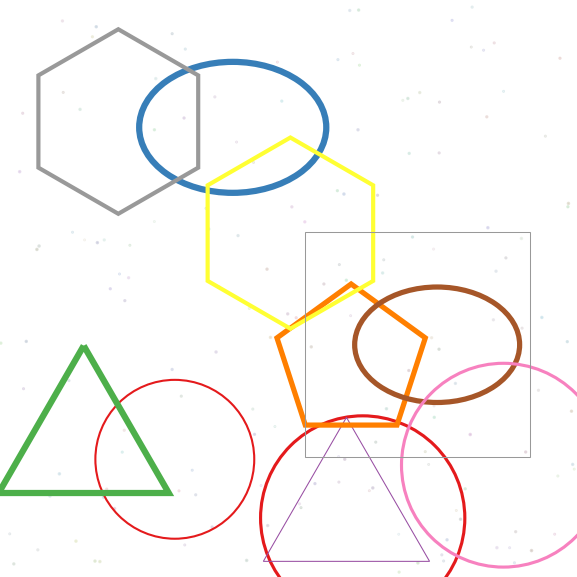[{"shape": "circle", "thickness": 1.5, "radius": 0.88, "center": [0.628, 0.102]}, {"shape": "circle", "thickness": 1, "radius": 0.69, "center": [0.303, 0.204]}, {"shape": "oval", "thickness": 3, "radius": 0.81, "center": [0.403, 0.779]}, {"shape": "triangle", "thickness": 3, "radius": 0.85, "center": [0.145, 0.23]}, {"shape": "triangle", "thickness": 0.5, "radius": 0.83, "center": [0.6, 0.11]}, {"shape": "pentagon", "thickness": 2.5, "radius": 0.68, "center": [0.608, 0.372]}, {"shape": "hexagon", "thickness": 2, "radius": 0.83, "center": [0.503, 0.596]}, {"shape": "oval", "thickness": 2.5, "radius": 0.71, "center": [0.757, 0.402]}, {"shape": "circle", "thickness": 1.5, "radius": 0.88, "center": [0.872, 0.194]}, {"shape": "square", "thickness": 0.5, "radius": 0.97, "center": [0.722, 0.403]}, {"shape": "hexagon", "thickness": 2, "radius": 0.8, "center": [0.205, 0.789]}]